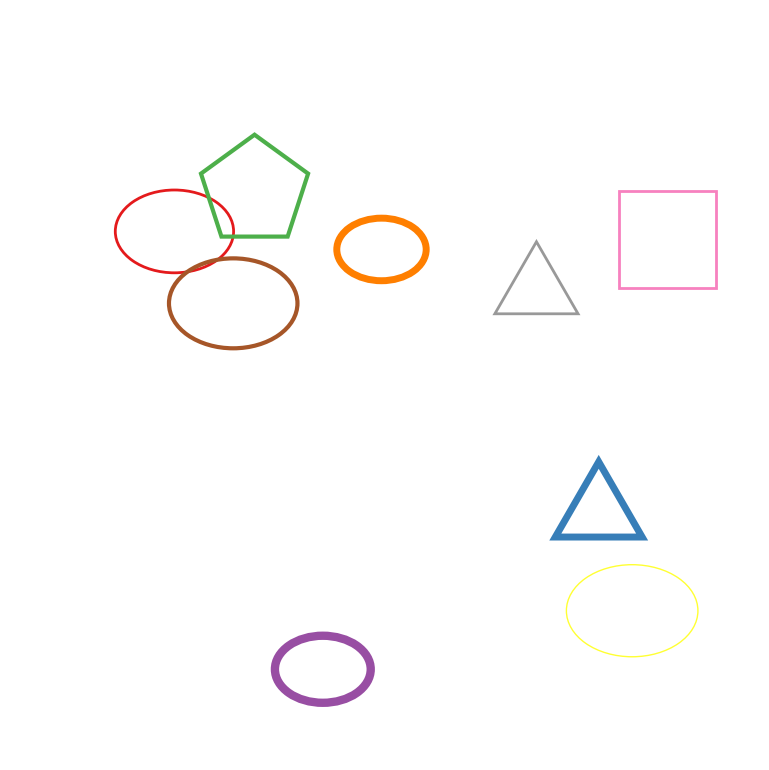[{"shape": "oval", "thickness": 1, "radius": 0.38, "center": [0.227, 0.699]}, {"shape": "triangle", "thickness": 2.5, "radius": 0.33, "center": [0.778, 0.335]}, {"shape": "pentagon", "thickness": 1.5, "radius": 0.37, "center": [0.331, 0.752]}, {"shape": "oval", "thickness": 3, "radius": 0.31, "center": [0.419, 0.131]}, {"shape": "oval", "thickness": 2.5, "radius": 0.29, "center": [0.495, 0.676]}, {"shape": "oval", "thickness": 0.5, "radius": 0.43, "center": [0.821, 0.207]}, {"shape": "oval", "thickness": 1.5, "radius": 0.42, "center": [0.303, 0.606]}, {"shape": "square", "thickness": 1, "radius": 0.32, "center": [0.867, 0.689]}, {"shape": "triangle", "thickness": 1, "radius": 0.31, "center": [0.697, 0.624]}]